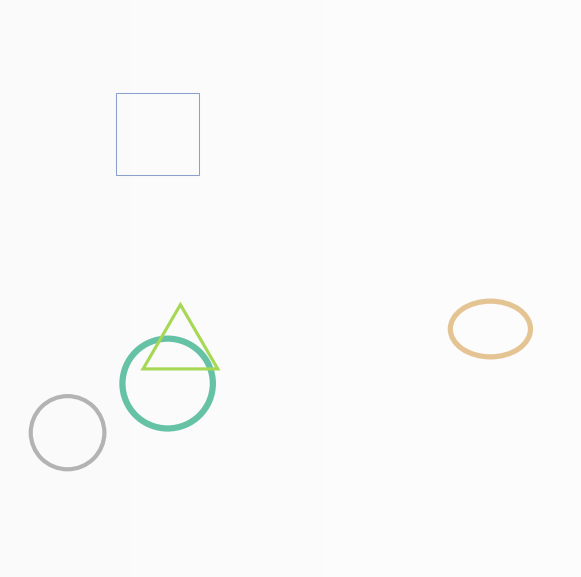[{"shape": "circle", "thickness": 3, "radius": 0.39, "center": [0.288, 0.335]}, {"shape": "square", "thickness": 0.5, "radius": 0.36, "center": [0.271, 0.767]}, {"shape": "triangle", "thickness": 1.5, "radius": 0.37, "center": [0.31, 0.397]}, {"shape": "oval", "thickness": 2.5, "radius": 0.34, "center": [0.844, 0.429]}, {"shape": "circle", "thickness": 2, "radius": 0.32, "center": [0.116, 0.25]}]